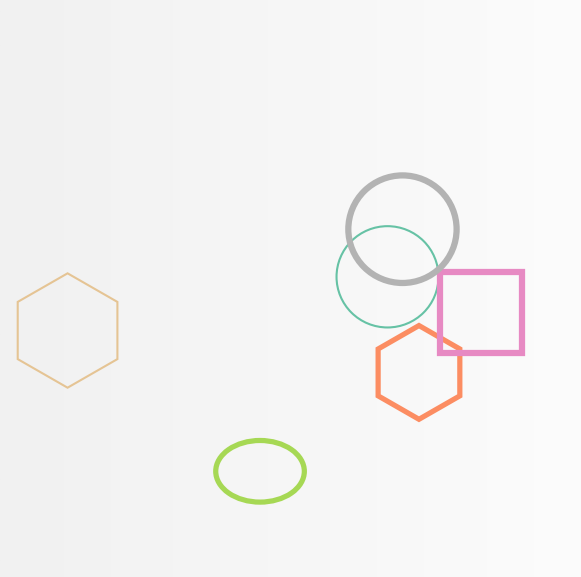[{"shape": "circle", "thickness": 1, "radius": 0.44, "center": [0.667, 0.52]}, {"shape": "hexagon", "thickness": 2.5, "radius": 0.41, "center": [0.721, 0.354]}, {"shape": "square", "thickness": 3, "radius": 0.35, "center": [0.828, 0.458]}, {"shape": "oval", "thickness": 2.5, "radius": 0.38, "center": [0.447, 0.183]}, {"shape": "hexagon", "thickness": 1, "radius": 0.5, "center": [0.116, 0.427]}, {"shape": "circle", "thickness": 3, "radius": 0.47, "center": [0.692, 0.602]}]